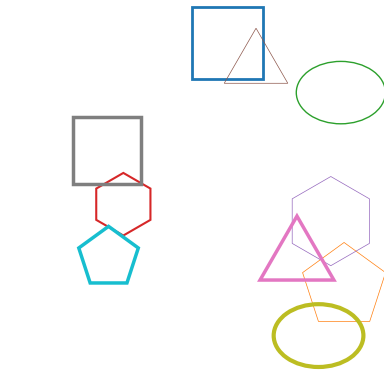[{"shape": "square", "thickness": 2, "radius": 0.46, "center": [0.592, 0.888]}, {"shape": "pentagon", "thickness": 0.5, "radius": 0.57, "center": [0.894, 0.257]}, {"shape": "oval", "thickness": 1, "radius": 0.58, "center": [0.885, 0.759]}, {"shape": "hexagon", "thickness": 1.5, "radius": 0.41, "center": [0.32, 0.47]}, {"shape": "hexagon", "thickness": 0.5, "radius": 0.58, "center": [0.859, 0.426]}, {"shape": "triangle", "thickness": 0.5, "radius": 0.48, "center": [0.665, 0.831]}, {"shape": "triangle", "thickness": 2.5, "radius": 0.55, "center": [0.771, 0.328]}, {"shape": "square", "thickness": 2.5, "radius": 0.44, "center": [0.278, 0.609]}, {"shape": "oval", "thickness": 3, "radius": 0.58, "center": [0.827, 0.128]}, {"shape": "pentagon", "thickness": 2.5, "radius": 0.41, "center": [0.282, 0.331]}]